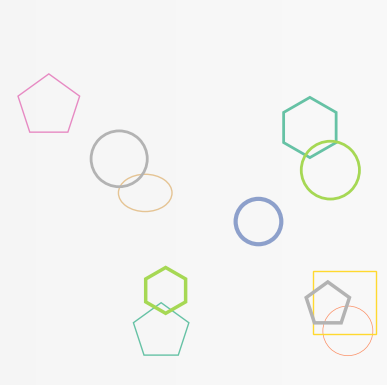[{"shape": "pentagon", "thickness": 1, "radius": 0.38, "center": [0.416, 0.139]}, {"shape": "hexagon", "thickness": 2, "radius": 0.39, "center": [0.8, 0.669]}, {"shape": "circle", "thickness": 0.5, "radius": 0.32, "center": [0.898, 0.141]}, {"shape": "circle", "thickness": 3, "radius": 0.29, "center": [0.667, 0.425]}, {"shape": "pentagon", "thickness": 1, "radius": 0.42, "center": [0.126, 0.724]}, {"shape": "circle", "thickness": 2, "radius": 0.38, "center": [0.853, 0.558]}, {"shape": "hexagon", "thickness": 2.5, "radius": 0.3, "center": [0.427, 0.246]}, {"shape": "square", "thickness": 1, "radius": 0.41, "center": [0.888, 0.214]}, {"shape": "oval", "thickness": 1, "radius": 0.35, "center": [0.375, 0.499]}, {"shape": "circle", "thickness": 2, "radius": 0.36, "center": [0.308, 0.588]}, {"shape": "pentagon", "thickness": 2.5, "radius": 0.29, "center": [0.846, 0.209]}]